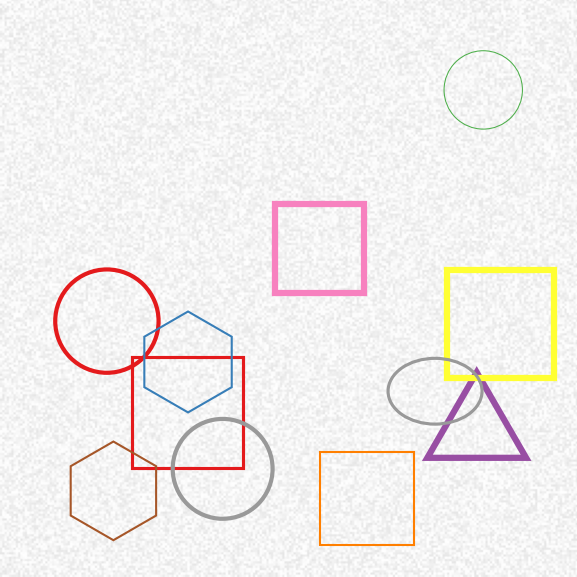[{"shape": "circle", "thickness": 2, "radius": 0.45, "center": [0.185, 0.443]}, {"shape": "square", "thickness": 1.5, "radius": 0.48, "center": [0.325, 0.285]}, {"shape": "hexagon", "thickness": 1, "radius": 0.44, "center": [0.326, 0.372]}, {"shape": "circle", "thickness": 0.5, "radius": 0.34, "center": [0.837, 0.843]}, {"shape": "triangle", "thickness": 3, "radius": 0.49, "center": [0.825, 0.256]}, {"shape": "square", "thickness": 1, "radius": 0.41, "center": [0.635, 0.136]}, {"shape": "square", "thickness": 3, "radius": 0.47, "center": [0.867, 0.438]}, {"shape": "hexagon", "thickness": 1, "radius": 0.43, "center": [0.196, 0.149]}, {"shape": "square", "thickness": 3, "radius": 0.38, "center": [0.553, 0.569]}, {"shape": "circle", "thickness": 2, "radius": 0.43, "center": [0.386, 0.187]}, {"shape": "oval", "thickness": 1.5, "radius": 0.41, "center": [0.753, 0.322]}]